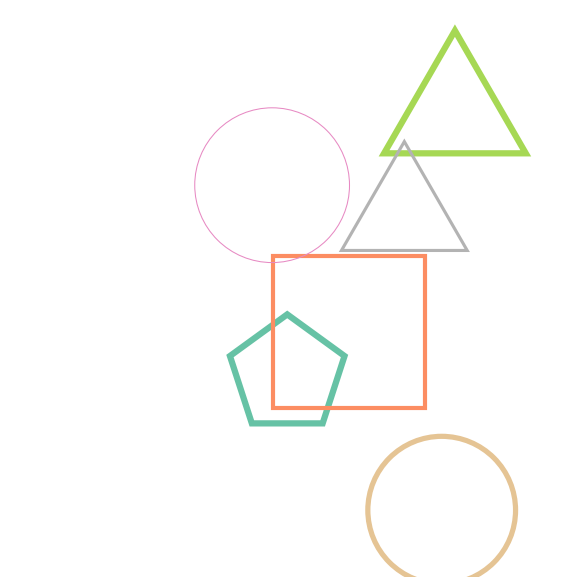[{"shape": "pentagon", "thickness": 3, "radius": 0.52, "center": [0.497, 0.35]}, {"shape": "square", "thickness": 2, "radius": 0.66, "center": [0.605, 0.424]}, {"shape": "circle", "thickness": 0.5, "radius": 0.67, "center": [0.471, 0.678]}, {"shape": "triangle", "thickness": 3, "radius": 0.71, "center": [0.788, 0.804]}, {"shape": "circle", "thickness": 2.5, "radius": 0.64, "center": [0.765, 0.116]}, {"shape": "triangle", "thickness": 1.5, "radius": 0.63, "center": [0.7, 0.628]}]